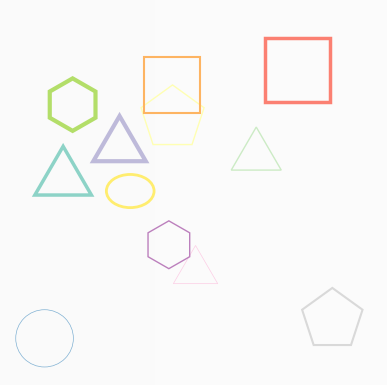[{"shape": "triangle", "thickness": 2.5, "radius": 0.42, "center": [0.163, 0.536]}, {"shape": "pentagon", "thickness": 1, "radius": 0.43, "center": [0.445, 0.694]}, {"shape": "triangle", "thickness": 3, "radius": 0.39, "center": [0.309, 0.62]}, {"shape": "square", "thickness": 2.5, "radius": 0.42, "center": [0.768, 0.818]}, {"shape": "circle", "thickness": 0.5, "radius": 0.37, "center": [0.115, 0.121]}, {"shape": "square", "thickness": 1.5, "radius": 0.36, "center": [0.443, 0.778]}, {"shape": "hexagon", "thickness": 3, "radius": 0.34, "center": [0.187, 0.728]}, {"shape": "triangle", "thickness": 0.5, "radius": 0.33, "center": [0.505, 0.296]}, {"shape": "pentagon", "thickness": 1.5, "radius": 0.41, "center": [0.858, 0.17]}, {"shape": "hexagon", "thickness": 1, "radius": 0.31, "center": [0.436, 0.364]}, {"shape": "triangle", "thickness": 1, "radius": 0.37, "center": [0.661, 0.595]}, {"shape": "oval", "thickness": 2, "radius": 0.31, "center": [0.336, 0.504]}]